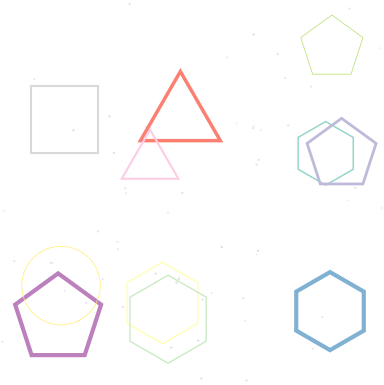[{"shape": "hexagon", "thickness": 1, "radius": 0.41, "center": [0.846, 0.602]}, {"shape": "hexagon", "thickness": 1, "radius": 0.53, "center": [0.422, 0.213]}, {"shape": "pentagon", "thickness": 2, "radius": 0.47, "center": [0.887, 0.598]}, {"shape": "triangle", "thickness": 2.5, "radius": 0.6, "center": [0.469, 0.695]}, {"shape": "hexagon", "thickness": 3, "radius": 0.51, "center": [0.857, 0.192]}, {"shape": "pentagon", "thickness": 0.5, "radius": 0.42, "center": [0.862, 0.876]}, {"shape": "triangle", "thickness": 1.5, "radius": 0.43, "center": [0.39, 0.578]}, {"shape": "square", "thickness": 1.5, "radius": 0.44, "center": [0.168, 0.69]}, {"shape": "pentagon", "thickness": 3, "radius": 0.59, "center": [0.151, 0.173]}, {"shape": "hexagon", "thickness": 1, "radius": 0.57, "center": [0.437, 0.171]}, {"shape": "circle", "thickness": 0.5, "radius": 0.51, "center": [0.159, 0.258]}]